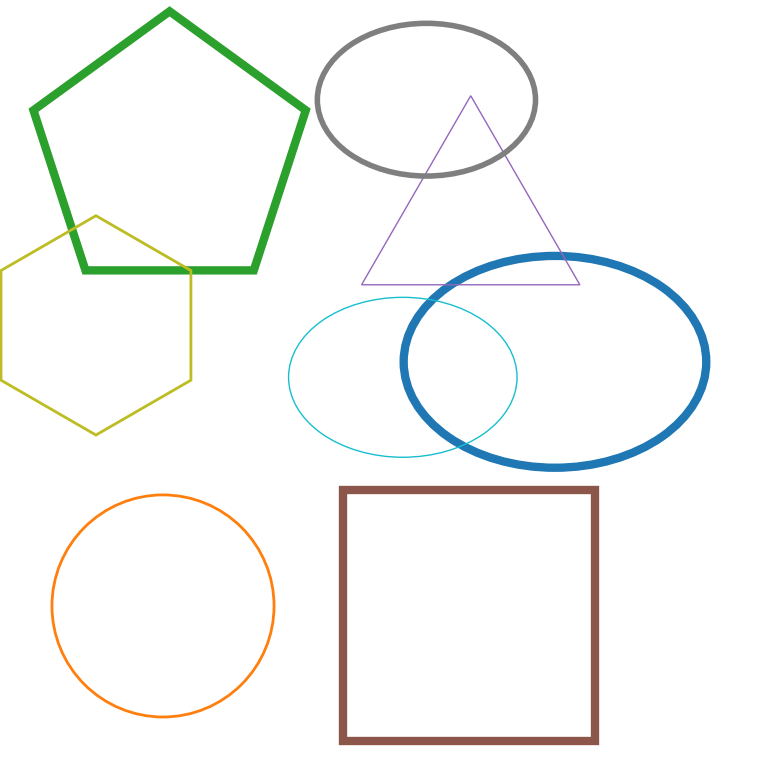[{"shape": "oval", "thickness": 3, "radius": 0.98, "center": [0.721, 0.53]}, {"shape": "circle", "thickness": 1, "radius": 0.72, "center": [0.212, 0.213]}, {"shape": "pentagon", "thickness": 3, "radius": 0.93, "center": [0.22, 0.799]}, {"shape": "triangle", "thickness": 0.5, "radius": 0.82, "center": [0.611, 0.712]}, {"shape": "square", "thickness": 3, "radius": 0.82, "center": [0.609, 0.201]}, {"shape": "oval", "thickness": 2, "radius": 0.71, "center": [0.554, 0.871]}, {"shape": "hexagon", "thickness": 1, "radius": 0.71, "center": [0.125, 0.577]}, {"shape": "oval", "thickness": 0.5, "radius": 0.74, "center": [0.523, 0.51]}]